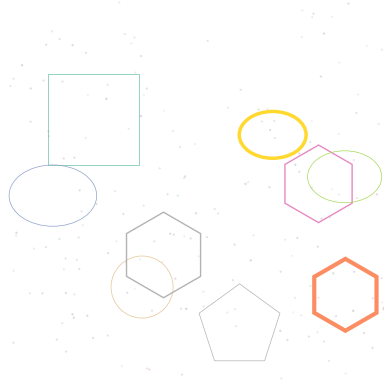[{"shape": "square", "thickness": 0.5, "radius": 0.59, "center": [0.244, 0.69]}, {"shape": "hexagon", "thickness": 3, "radius": 0.47, "center": [0.897, 0.234]}, {"shape": "oval", "thickness": 0.5, "radius": 0.57, "center": [0.137, 0.492]}, {"shape": "hexagon", "thickness": 1, "radius": 0.5, "center": [0.827, 0.523]}, {"shape": "oval", "thickness": 0.5, "radius": 0.48, "center": [0.895, 0.541]}, {"shape": "oval", "thickness": 2.5, "radius": 0.43, "center": [0.708, 0.65]}, {"shape": "circle", "thickness": 0.5, "radius": 0.4, "center": [0.369, 0.254]}, {"shape": "pentagon", "thickness": 0.5, "radius": 0.55, "center": [0.622, 0.152]}, {"shape": "hexagon", "thickness": 1, "radius": 0.56, "center": [0.425, 0.338]}]